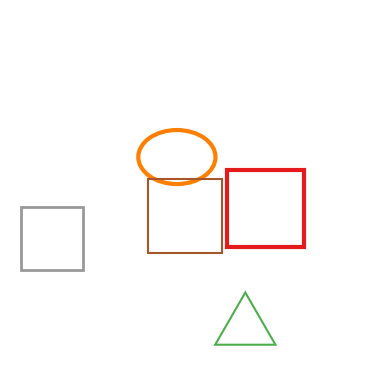[{"shape": "square", "thickness": 3, "radius": 0.5, "center": [0.69, 0.459]}, {"shape": "triangle", "thickness": 1.5, "radius": 0.45, "center": [0.637, 0.15]}, {"shape": "oval", "thickness": 3, "radius": 0.5, "center": [0.459, 0.592]}, {"shape": "square", "thickness": 1.5, "radius": 0.48, "center": [0.481, 0.439]}, {"shape": "square", "thickness": 2, "radius": 0.41, "center": [0.135, 0.38]}]